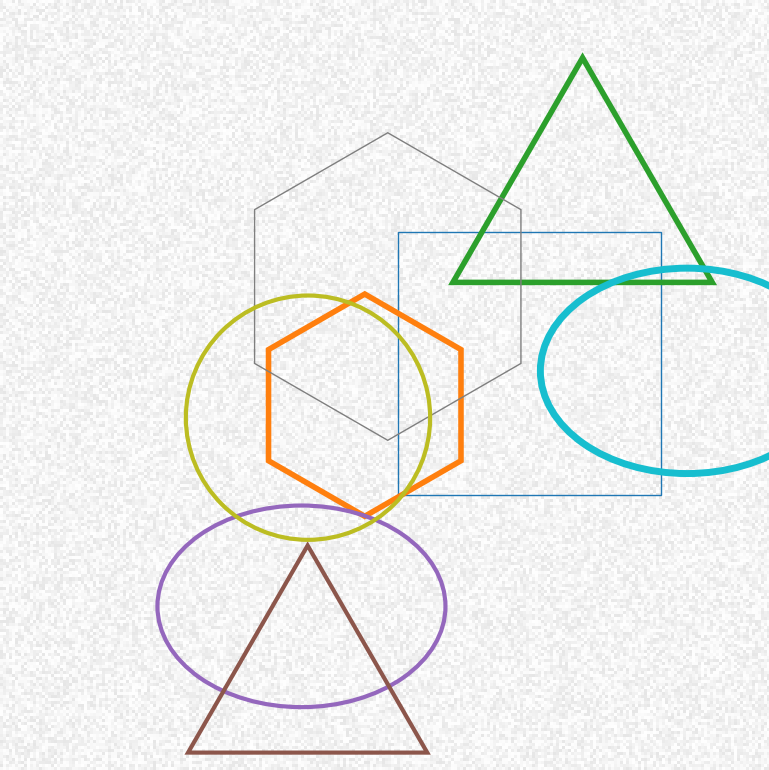[{"shape": "square", "thickness": 0.5, "radius": 0.85, "center": [0.687, 0.528]}, {"shape": "hexagon", "thickness": 2, "radius": 0.72, "center": [0.474, 0.474]}, {"shape": "triangle", "thickness": 2, "radius": 0.97, "center": [0.757, 0.73]}, {"shape": "oval", "thickness": 1.5, "radius": 0.94, "center": [0.391, 0.213]}, {"shape": "triangle", "thickness": 1.5, "radius": 0.9, "center": [0.4, 0.112]}, {"shape": "hexagon", "thickness": 0.5, "radius": 1.0, "center": [0.504, 0.628]}, {"shape": "circle", "thickness": 1.5, "radius": 0.79, "center": [0.4, 0.458]}, {"shape": "oval", "thickness": 2.5, "radius": 0.95, "center": [0.892, 0.518]}]